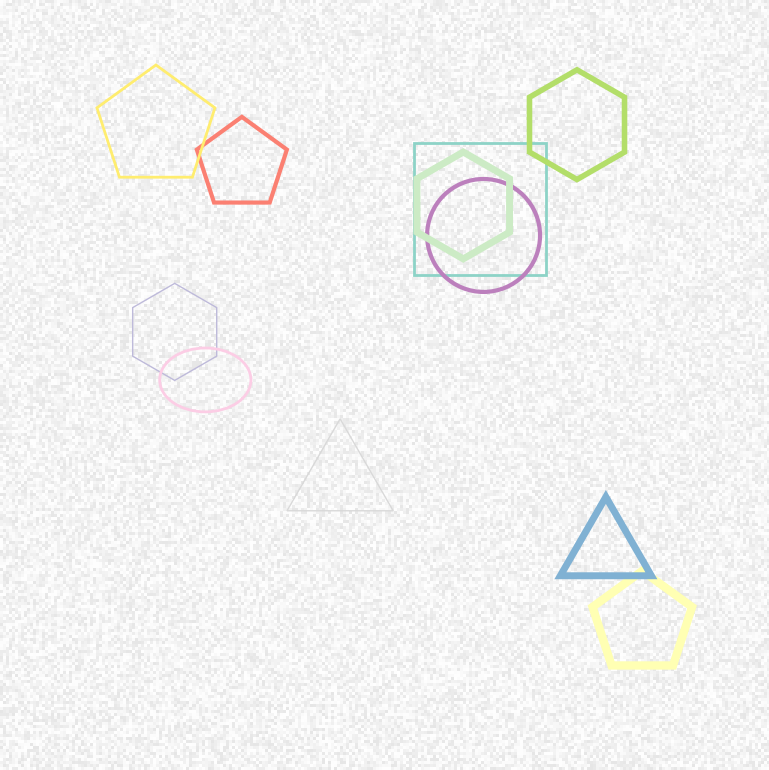[{"shape": "square", "thickness": 1, "radius": 0.43, "center": [0.623, 0.729]}, {"shape": "pentagon", "thickness": 3, "radius": 0.34, "center": [0.834, 0.191]}, {"shape": "hexagon", "thickness": 0.5, "radius": 0.32, "center": [0.227, 0.569]}, {"shape": "pentagon", "thickness": 1.5, "radius": 0.31, "center": [0.314, 0.787]}, {"shape": "triangle", "thickness": 2.5, "radius": 0.34, "center": [0.787, 0.286]}, {"shape": "hexagon", "thickness": 2, "radius": 0.36, "center": [0.749, 0.838]}, {"shape": "oval", "thickness": 1, "radius": 0.3, "center": [0.267, 0.507]}, {"shape": "triangle", "thickness": 0.5, "radius": 0.4, "center": [0.442, 0.376]}, {"shape": "circle", "thickness": 1.5, "radius": 0.37, "center": [0.628, 0.694]}, {"shape": "hexagon", "thickness": 2.5, "radius": 0.35, "center": [0.602, 0.733]}, {"shape": "pentagon", "thickness": 1, "radius": 0.4, "center": [0.203, 0.835]}]